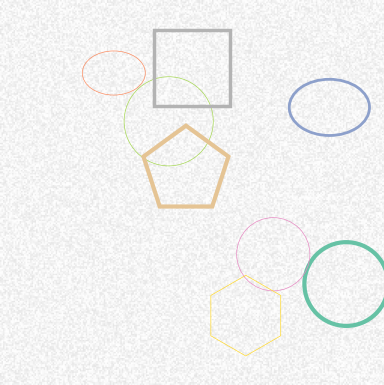[{"shape": "circle", "thickness": 3, "radius": 0.54, "center": [0.899, 0.262]}, {"shape": "oval", "thickness": 0.5, "radius": 0.41, "center": [0.296, 0.81]}, {"shape": "oval", "thickness": 2, "radius": 0.52, "center": [0.855, 0.721]}, {"shape": "circle", "thickness": 0.5, "radius": 0.48, "center": [0.71, 0.34]}, {"shape": "circle", "thickness": 0.5, "radius": 0.58, "center": [0.438, 0.685]}, {"shape": "hexagon", "thickness": 0.5, "radius": 0.52, "center": [0.638, 0.18]}, {"shape": "pentagon", "thickness": 3, "radius": 0.58, "center": [0.483, 0.557]}, {"shape": "square", "thickness": 2.5, "radius": 0.49, "center": [0.498, 0.823]}]